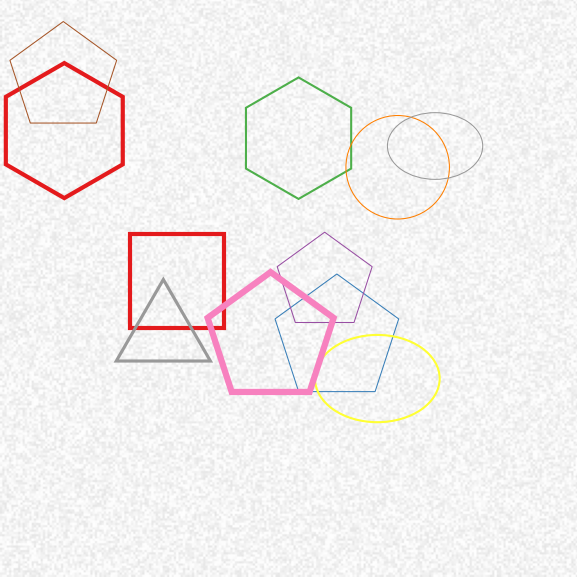[{"shape": "hexagon", "thickness": 2, "radius": 0.58, "center": [0.111, 0.773]}, {"shape": "square", "thickness": 2, "radius": 0.41, "center": [0.306, 0.513]}, {"shape": "pentagon", "thickness": 0.5, "radius": 0.56, "center": [0.583, 0.412]}, {"shape": "hexagon", "thickness": 1, "radius": 0.53, "center": [0.517, 0.76]}, {"shape": "pentagon", "thickness": 0.5, "radius": 0.43, "center": [0.562, 0.511]}, {"shape": "circle", "thickness": 0.5, "radius": 0.45, "center": [0.689, 0.71]}, {"shape": "oval", "thickness": 1, "radius": 0.54, "center": [0.653, 0.344]}, {"shape": "pentagon", "thickness": 0.5, "radius": 0.49, "center": [0.11, 0.865]}, {"shape": "pentagon", "thickness": 3, "radius": 0.57, "center": [0.469, 0.413]}, {"shape": "triangle", "thickness": 1.5, "radius": 0.47, "center": [0.283, 0.421]}, {"shape": "oval", "thickness": 0.5, "radius": 0.41, "center": [0.753, 0.746]}]